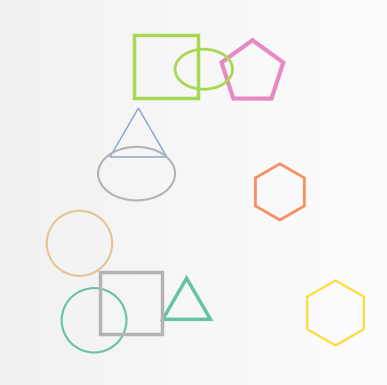[{"shape": "triangle", "thickness": 2.5, "radius": 0.36, "center": [0.482, 0.206]}, {"shape": "circle", "thickness": 1.5, "radius": 0.42, "center": [0.243, 0.168]}, {"shape": "hexagon", "thickness": 2, "radius": 0.36, "center": [0.722, 0.502]}, {"shape": "triangle", "thickness": 1, "radius": 0.42, "center": [0.357, 0.635]}, {"shape": "pentagon", "thickness": 3, "radius": 0.42, "center": [0.651, 0.812]}, {"shape": "oval", "thickness": 2, "radius": 0.37, "center": [0.526, 0.82]}, {"shape": "square", "thickness": 2.5, "radius": 0.41, "center": [0.428, 0.827]}, {"shape": "hexagon", "thickness": 1.5, "radius": 0.42, "center": [0.866, 0.187]}, {"shape": "circle", "thickness": 1.5, "radius": 0.42, "center": [0.205, 0.368]}, {"shape": "square", "thickness": 2.5, "radius": 0.4, "center": [0.339, 0.213]}, {"shape": "oval", "thickness": 1.5, "radius": 0.5, "center": [0.352, 0.549]}]